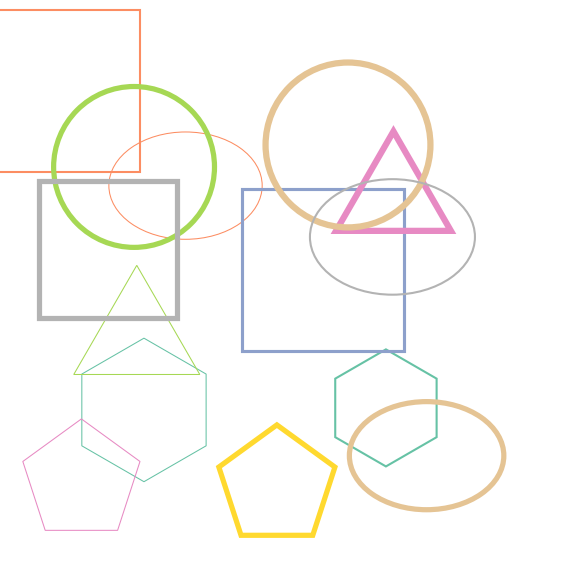[{"shape": "hexagon", "thickness": 0.5, "radius": 0.62, "center": [0.249, 0.289]}, {"shape": "hexagon", "thickness": 1, "radius": 0.51, "center": [0.668, 0.293]}, {"shape": "square", "thickness": 1, "radius": 0.7, "center": [0.102, 0.841]}, {"shape": "oval", "thickness": 0.5, "radius": 0.66, "center": [0.321, 0.678]}, {"shape": "square", "thickness": 1.5, "radius": 0.7, "center": [0.559, 0.531]}, {"shape": "triangle", "thickness": 3, "radius": 0.57, "center": [0.681, 0.657]}, {"shape": "pentagon", "thickness": 0.5, "radius": 0.53, "center": [0.141, 0.167]}, {"shape": "triangle", "thickness": 0.5, "radius": 0.63, "center": [0.237, 0.414]}, {"shape": "circle", "thickness": 2.5, "radius": 0.7, "center": [0.232, 0.71]}, {"shape": "pentagon", "thickness": 2.5, "radius": 0.53, "center": [0.479, 0.158]}, {"shape": "oval", "thickness": 2.5, "radius": 0.67, "center": [0.739, 0.21]}, {"shape": "circle", "thickness": 3, "radius": 0.71, "center": [0.603, 0.748]}, {"shape": "oval", "thickness": 1, "radius": 0.71, "center": [0.68, 0.589]}, {"shape": "square", "thickness": 2.5, "radius": 0.6, "center": [0.187, 0.567]}]